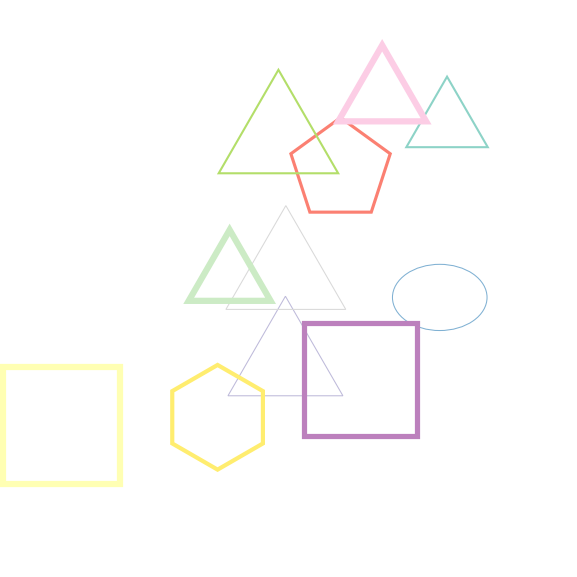[{"shape": "triangle", "thickness": 1, "radius": 0.41, "center": [0.774, 0.785]}, {"shape": "square", "thickness": 3, "radius": 0.51, "center": [0.107, 0.262]}, {"shape": "triangle", "thickness": 0.5, "radius": 0.57, "center": [0.494, 0.371]}, {"shape": "pentagon", "thickness": 1.5, "radius": 0.45, "center": [0.59, 0.705]}, {"shape": "oval", "thickness": 0.5, "radius": 0.41, "center": [0.761, 0.484]}, {"shape": "triangle", "thickness": 1, "radius": 0.6, "center": [0.482, 0.759]}, {"shape": "triangle", "thickness": 3, "radius": 0.44, "center": [0.662, 0.833]}, {"shape": "triangle", "thickness": 0.5, "radius": 0.6, "center": [0.495, 0.523]}, {"shape": "square", "thickness": 2.5, "radius": 0.49, "center": [0.625, 0.343]}, {"shape": "triangle", "thickness": 3, "radius": 0.41, "center": [0.398, 0.519]}, {"shape": "hexagon", "thickness": 2, "radius": 0.45, "center": [0.377, 0.277]}]